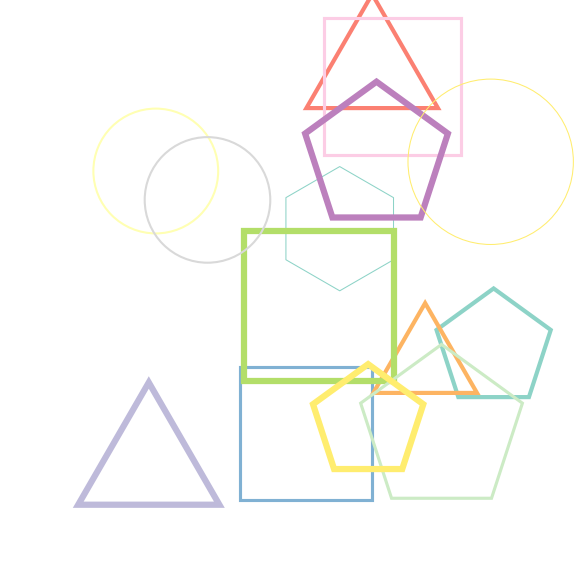[{"shape": "hexagon", "thickness": 0.5, "radius": 0.54, "center": [0.588, 0.603]}, {"shape": "pentagon", "thickness": 2, "radius": 0.52, "center": [0.855, 0.396]}, {"shape": "circle", "thickness": 1, "radius": 0.54, "center": [0.27, 0.703]}, {"shape": "triangle", "thickness": 3, "radius": 0.71, "center": [0.258, 0.196]}, {"shape": "triangle", "thickness": 2, "radius": 0.66, "center": [0.644, 0.878]}, {"shape": "square", "thickness": 1.5, "radius": 0.57, "center": [0.53, 0.248]}, {"shape": "triangle", "thickness": 2, "radius": 0.52, "center": [0.736, 0.371]}, {"shape": "square", "thickness": 3, "radius": 0.65, "center": [0.552, 0.469]}, {"shape": "square", "thickness": 1.5, "radius": 0.59, "center": [0.68, 0.85]}, {"shape": "circle", "thickness": 1, "radius": 0.54, "center": [0.359, 0.653]}, {"shape": "pentagon", "thickness": 3, "radius": 0.65, "center": [0.652, 0.728]}, {"shape": "pentagon", "thickness": 1.5, "radius": 0.74, "center": [0.765, 0.255]}, {"shape": "circle", "thickness": 0.5, "radius": 0.72, "center": [0.85, 0.719]}, {"shape": "pentagon", "thickness": 3, "radius": 0.5, "center": [0.637, 0.268]}]